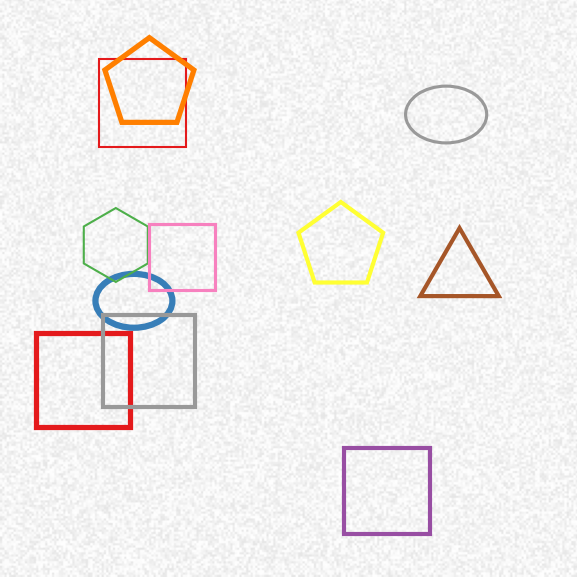[{"shape": "square", "thickness": 2.5, "radius": 0.41, "center": [0.144, 0.341]}, {"shape": "square", "thickness": 1, "radius": 0.38, "center": [0.247, 0.82]}, {"shape": "oval", "thickness": 3, "radius": 0.33, "center": [0.232, 0.478]}, {"shape": "hexagon", "thickness": 1, "radius": 0.32, "center": [0.2, 0.575]}, {"shape": "square", "thickness": 2, "radius": 0.37, "center": [0.67, 0.148]}, {"shape": "pentagon", "thickness": 2.5, "radius": 0.41, "center": [0.259, 0.853]}, {"shape": "pentagon", "thickness": 2, "radius": 0.39, "center": [0.59, 0.572]}, {"shape": "triangle", "thickness": 2, "radius": 0.39, "center": [0.796, 0.526]}, {"shape": "square", "thickness": 1.5, "radius": 0.29, "center": [0.315, 0.554]}, {"shape": "oval", "thickness": 1.5, "radius": 0.35, "center": [0.773, 0.801]}, {"shape": "square", "thickness": 2, "radius": 0.4, "center": [0.258, 0.374]}]